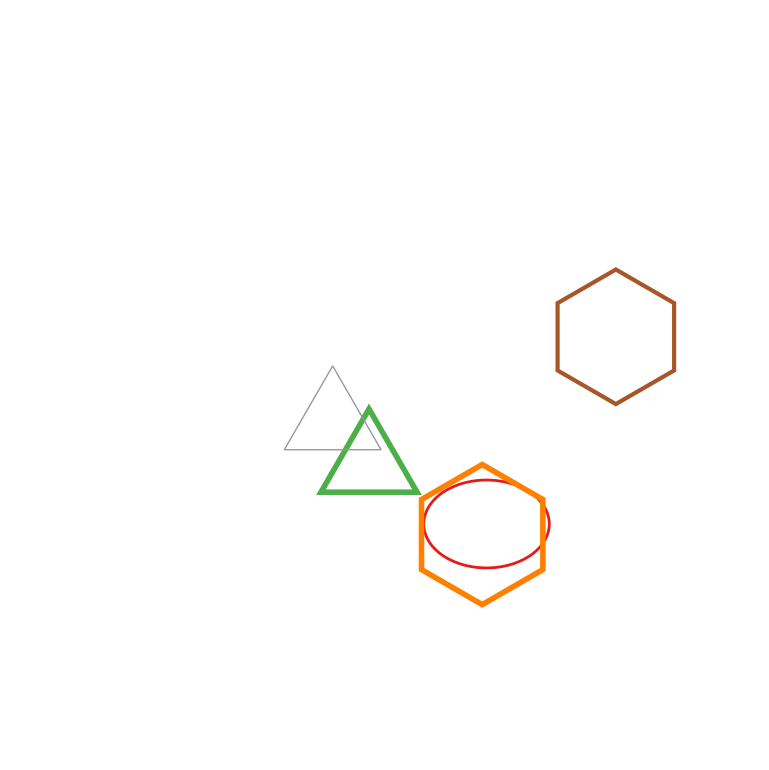[{"shape": "oval", "thickness": 1, "radius": 0.41, "center": [0.632, 0.319]}, {"shape": "triangle", "thickness": 2, "radius": 0.36, "center": [0.479, 0.397]}, {"shape": "hexagon", "thickness": 2, "radius": 0.45, "center": [0.626, 0.306]}, {"shape": "hexagon", "thickness": 1.5, "radius": 0.44, "center": [0.8, 0.563]}, {"shape": "triangle", "thickness": 0.5, "radius": 0.36, "center": [0.432, 0.452]}]